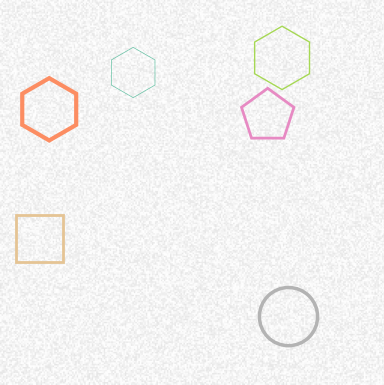[{"shape": "hexagon", "thickness": 0.5, "radius": 0.33, "center": [0.346, 0.812]}, {"shape": "hexagon", "thickness": 3, "radius": 0.4, "center": [0.128, 0.716]}, {"shape": "pentagon", "thickness": 2, "radius": 0.36, "center": [0.695, 0.699]}, {"shape": "hexagon", "thickness": 1, "radius": 0.41, "center": [0.733, 0.85]}, {"shape": "square", "thickness": 2, "radius": 0.31, "center": [0.103, 0.381]}, {"shape": "circle", "thickness": 2.5, "radius": 0.38, "center": [0.749, 0.178]}]